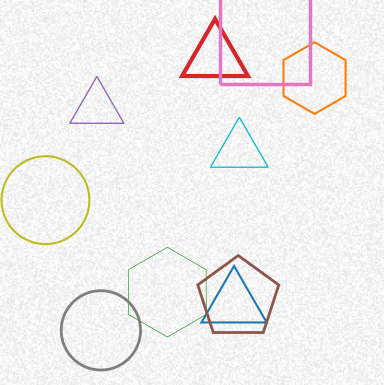[{"shape": "triangle", "thickness": 1.5, "radius": 0.49, "center": [0.608, 0.211]}, {"shape": "hexagon", "thickness": 1.5, "radius": 0.47, "center": [0.817, 0.797]}, {"shape": "hexagon", "thickness": 0.5, "radius": 0.58, "center": [0.435, 0.241]}, {"shape": "triangle", "thickness": 3, "radius": 0.49, "center": [0.559, 0.852]}, {"shape": "triangle", "thickness": 1, "radius": 0.41, "center": [0.252, 0.72]}, {"shape": "pentagon", "thickness": 2, "radius": 0.55, "center": [0.619, 0.226]}, {"shape": "square", "thickness": 2.5, "radius": 0.58, "center": [0.689, 0.899]}, {"shape": "circle", "thickness": 2, "radius": 0.51, "center": [0.262, 0.142]}, {"shape": "circle", "thickness": 1.5, "radius": 0.57, "center": [0.118, 0.48]}, {"shape": "triangle", "thickness": 1, "radius": 0.43, "center": [0.622, 0.609]}]